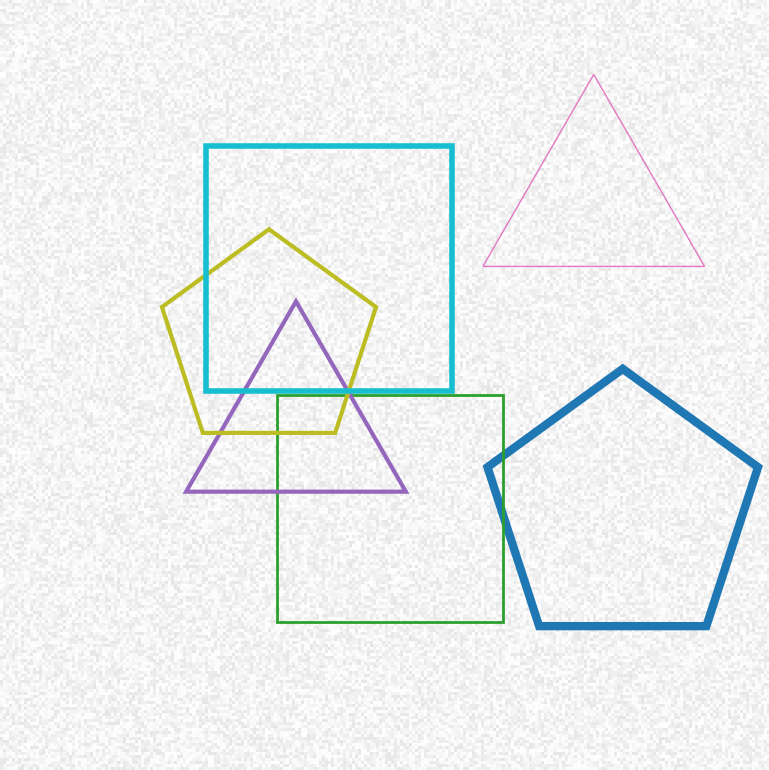[{"shape": "pentagon", "thickness": 3, "radius": 0.92, "center": [0.809, 0.336]}, {"shape": "square", "thickness": 1, "radius": 0.73, "center": [0.507, 0.34]}, {"shape": "triangle", "thickness": 1.5, "radius": 0.82, "center": [0.384, 0.444]}, {"shape": "triangle", "thickness": 0.5, "radius": 0.83, "center": [0.771, 0.737]}, {"shape": "pentagon", "thickness": 1.5, "radius": 0.73, "center": [0.349, 0.556]}, {"shape": "square", "thickness": 2, "radius": 0.8, "center": [0.427, 0.651]}]